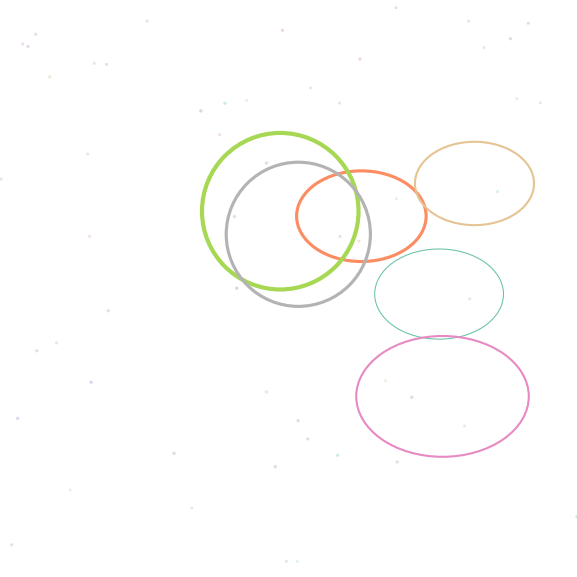[{"shape": "oval", "thickness": 0.5, "radius": 0.56, "center": [0.76, 0.49]}, {"shape": "oval", "thickness": 1.5, "radius": 0.56, "center": [0.626, 0.625]}, {"shape": "oval", "thickness": 1, "radius": 0.75, "center": [0.766, 0.313]}, {"shape": "circle", "thickness": 2, "radius": 0.68, "center": [0.485, 0.633]}, {"shape": "oval", "thickness": 1, "radius": 0.52, "center": [0.822, 0.681]}, {"shape": "circle", "thickness": 1.5, "radius": 0.62, "center": [0.517, 0.593]}]